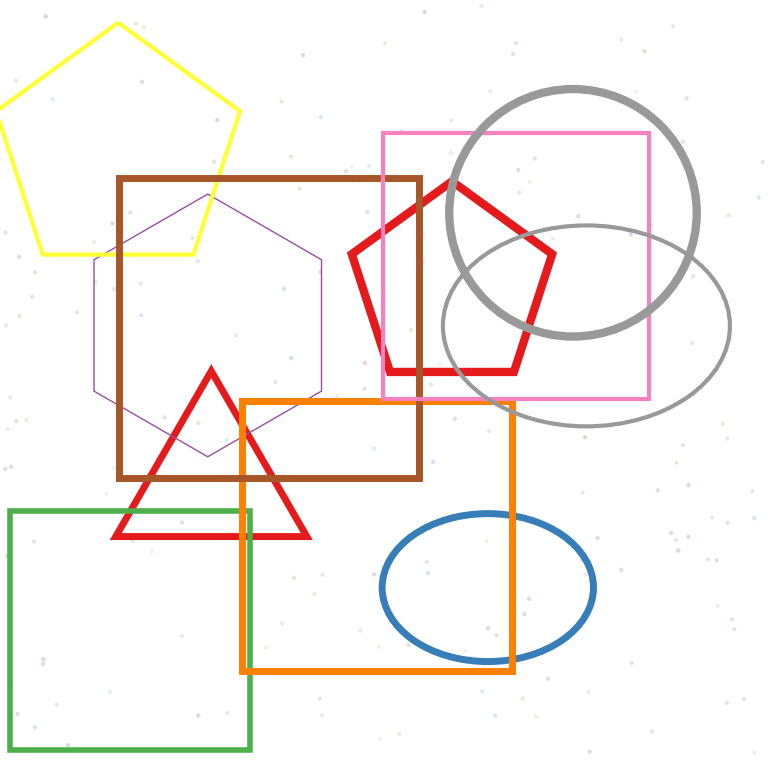[{"shape": "triangle", "thickness": 2.5, "radius": 0.72, "center": [0.274, 0.375]}, {"shape": "pentagon", "thickness": 3, "radius": 0.68, "center": [0.587, 0.628]}, {"shape": "oval", "thickness": 2.5, "radius": 0.69, "center": [0.634, 0.237]}, {"shape": "square", "thickness": 2, "radius": 0.78, "center": [0.169, 0.181]}, {"shape": "hexagon", "thickness": 0.5, "radius": 0.85, "center": [0.27, 0.577]}, {"shape": "square", "thickness": 2.5, "radius": 0.88, "center": [0.489, 0.304]}, {"shape": "pentagon", "thickness": 1.5, "radius": 0.83, "center": [0.153, 0.804]}, {"shape": "square", "thickness": 2.5, "radius": 0.97, "center": [0.35, 0.574]}, {"shape": "square", "thickness": 1.5, "radius": 0.86, "center": [0.67, 0.654]}, {"shape": "oval", "thickness": 1.5, "radius": 0.93, "center": [0.762, 0.577]}, {"shape": "circle", "thickness": 3, "radius": 0.8, "center": [0.744, 0.724]}]